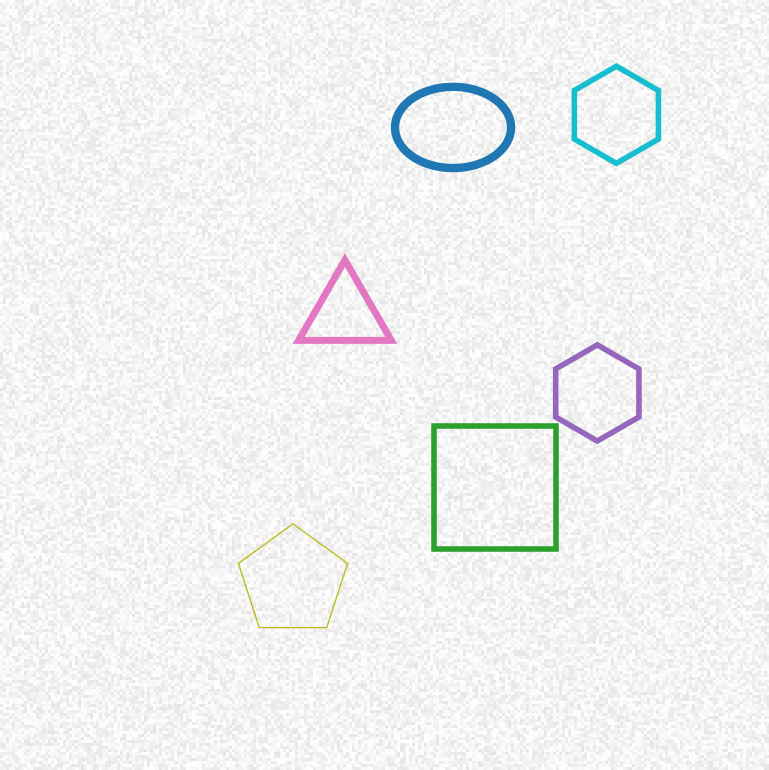[{"shape": "oval", "thickness": 3, "radius": 0.38, "center": [0.588, 0.834]}, {"shape": "square", "thickness": 2, "radius": 0.4, "center": [0.643, 0.367]}, {"shape": "hexagon", "thickness": 2, "radius": 0.31, "center": [0.776, 0.49]}, {"shape": "triangle", "thickness": 2.5, "radius": 0.35, "center": [0.448, 0.593]}, {"shape": "pentagon", "thickness": 0.5, "radius": 0.37, "center": [0.38, 0.245]}, {"shape": "hexagon", "thickness": 2, "radius": 0.32, "center": [0.8, 0.851]}]